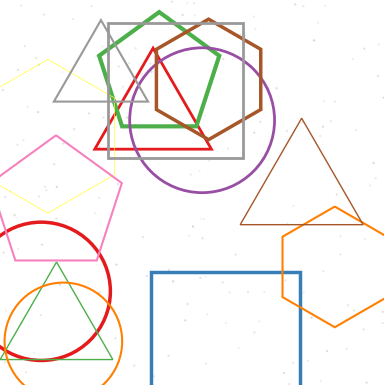[{"shape": "triangle", "thickness": 2, "radius": 0.87, "center": [0.398, 0.7]}, {"shape": "circle", "thickness": 2.5, "radius": 0.9, "center": [0.107, 0.243]}, {"shape": "square", "thickness": 2.5, "radius": 0.97, "center": [0.586, 0.101]}, {"shape": "triangle", "thickness": 1, "radius": 0.84, "center": [0.147, 0.151]}, {"shape": "pentagon", "thickness": 3, "radius": 0.82, "center": [0.414, 0.805]}, {"shape": "circle", "thickness": 2, "radius": 0.94, "center": [0.525, 0.688]}, {"shape": "circle", "thickness": 1.5, "radius": 0.76, "center": [0.165, 0.113]}, {"shape": "hexagon", "thickness": 1.5, "radius": 0.78, "center": [0.87, 0.307]}, {"shape": "hexagon", "thickness": 0.5, "radius": 1.0, "center": [0.124, 0.646]}, {"shape": "triangle", "thickness": 1, "radius": 0.92, "center": [0.784, 0.509]}, {"shape": "hexagon", "thickness": 2.5, "radius": 0.78, "center": [0.542, 0.794]}, {"shape": "pentagon", "thickness": 1.5, "radius": 0.9, "center": [0.146, 0.469]}, {"shape": "square", "thickness": 2, "radius": 0.88, "center": [0.456, 0.764]}, {"shape": "triangle", "thickness": 1.5, "radius": 0.71, "center": [0.262, 0.807]}]